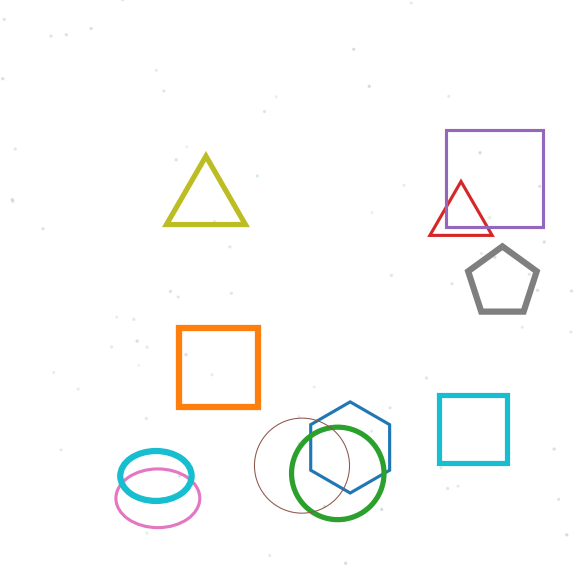[{"shape": "hexagon", "thickness": 1.5, "radius": 0.39, "center": [0.606, 0.224]}, {"shape": "square", "thickness": 3, "radius": 0.34, "center": [0.379, 0.363]}, {"shape": "circle", "thickness": 2.5, "radius": 0.4, "center": [0.585, 0.179]}, {"shape": "triangle", "thickness": 1.5, "radius": 0.31, "center": [0.798, 0.623]}, {"shape": "square", "thickness": 1.5, "radius": 0.42, "center": [0.856, 0.69]}, {"shape": "circle", "thickness": 0.5, "radius": 0.41, "center": [0.523, 0.193]}, {"shape": "oval", "thickness": 1.5, "radius": 0.36, "center": [0.273, 0.136]}, {"shape": "pentagon", "thickness": 3, "radius": 0.31, "center": [0.87, 0.51]}, {"shape": "triangle", "thickness": 2.5, "radius": 0.39, "center": [0.357, 0.65]}, {"shape": "square", "thickness": 2.5, "radius": 0.3, "center": [0.819, 0.256]}, {"shape": "oval", "thickness": 3, "radius": 0.31, "center": [0.27, 0.175]}]